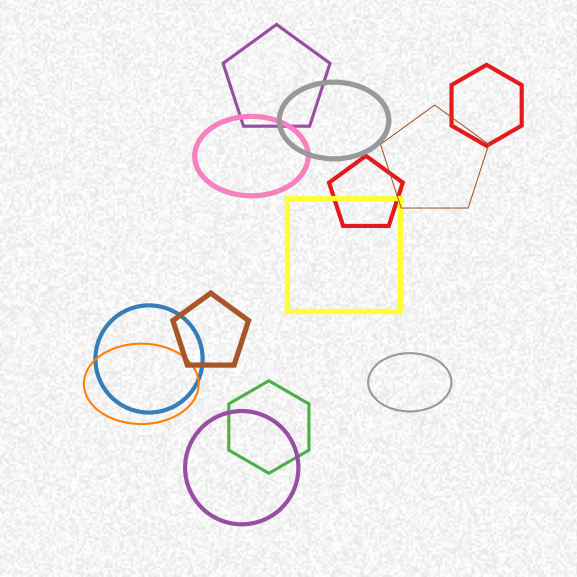[{"shape": "hexagon", "thickness": 2, "radius": 0.35, "center": [0.843, 0.817]}, {"shape": "pentagon", "thickness": 2, "radius": 0.34, "center": [0.634, 0.662]}, {"shape": "circle", "thickness": 2, "radius": 0.46, "center": [0.258, 0.378]}, {"shape": "hexagon", "thickness": 1.5, "radius": 0.4, "center": [0.466, 0.26]}, {"shape": "pentagon", "thickness": 1.5, "radius": 0.49, "center": [0.479, 0.859]}, {"shape": "circle", "thickness": 2, "radius": 0.49, "center": [0.419, 0.189]}, {"shape": "oval", "thickness": 1, "radius": 0.5, "center": [0.245, 0.334]}, {"shape": "square", "thickness": 2.5, "radius": 0.49, "center": [0.595, 0.558]}, {"shape": "pentagon", "thickness": 2.5, "radius": 0.34, "center": [0.365, 0.423]}, {"shape": "pentagon", "thickness": 0.5, "radius": 0.49, "center": [0.753, 0.719]}, {"shape": "oval", "thickness": 2.5, "radius": 0.49, "center": [0.435, 0.729]}, {"shape": "oval", "thickness": 2.5, "radius": 0.47, "center": [0.578, 0.79]}, {"shape": "oval", "thickness": 1, "radius": 0.36, "center": [0.71, 0.337]}]